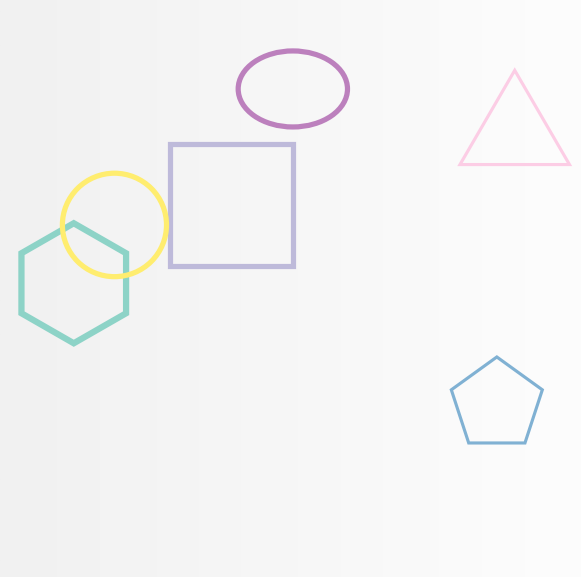[{"shape": "hexagon", "thickness": 3, "radius": 0.52, "center": [0.127, 0.509]}, {"shape": "square", "thickness": 2.5, "radius": 0.53, "center": [0.398, 0.644]}, {"shape": "pentagon", "thickness": 1.5, "radius": 0.41, "center": [0.855, 0.299]}, {"shape": "triangle", "thickness": 1.5, "radius": 0.54, "center": [0.886, 0.769]}, {"shape": "oval", "thickness": 2.5, "radius": 0.47, "center": [0.504, 0.845]}, {"shape": "circle", "thickness": 2.5, "radius": 0.45, "center": [0.197, 0.61]}]